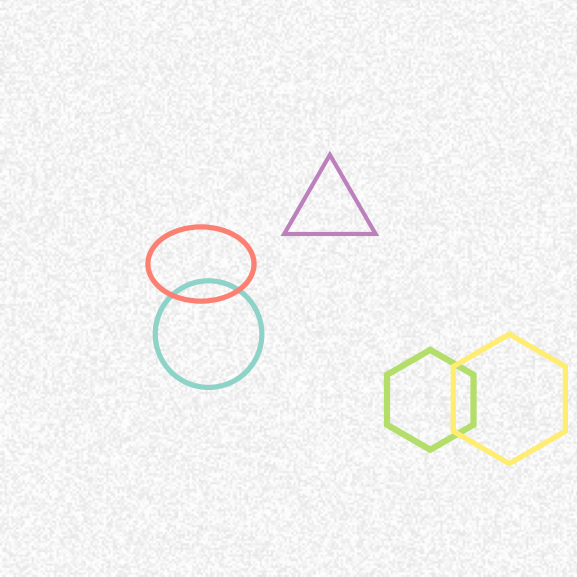[{"shape": "circle", "thickness": 2.5, "radius": 0.46, "center": [0.361, 0.421]}, {"shape": "oval", "thickness": 2.5, "radius": 0.46, "center": [0.348, 0.542]}, {"shape": "hexagon", "thickness": 3, "radius": 0.43, "center": [0.745, 0.307]}, {"shape": "triangle", "thickness": 2, "radius": 0.46, "center": [0.571, 0.64]}, {"shape": "hexagon", "thickness": 2.5, "radius": 0.56, "center": [0.882, 0.308]}]